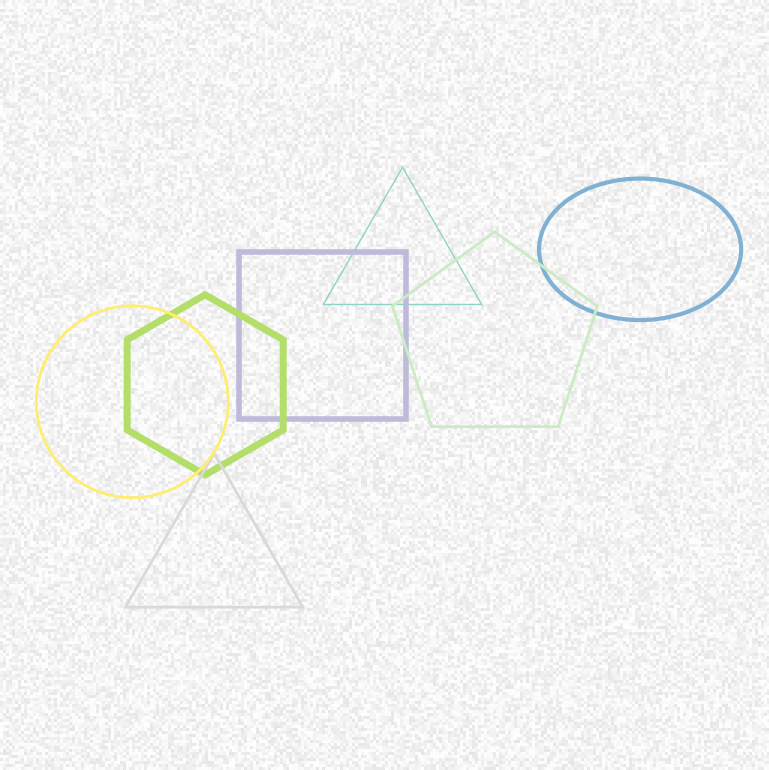[{"shape": "triangle", "thickness": 0.5, "radius": 0.59, "center": [0.523, 0.664]}, {"shape": "square", "thickness": 2, "radius": 0.54, "center": [0.418, 0.565]}, {"shape": "oval", "thickness": 1.5, "radius": 0.66, "center": [0.831, 0.676]}, {"shape": "hexagon", "thickness": 2.5, "radius": 0.58, "center": [0.266, 0.5]}, {"shape": "triangle", "thickness": 1, "radius": 0.67, "center": [0.278, 0.278]}, {"shape": "pentagon", "thickness": 1, "radius": 0.7, "center": [0.643, 0.559]}, {"shape": "circle", "thickness": 1, "radius": 0.62, "center": [0.172, 0.478]}]